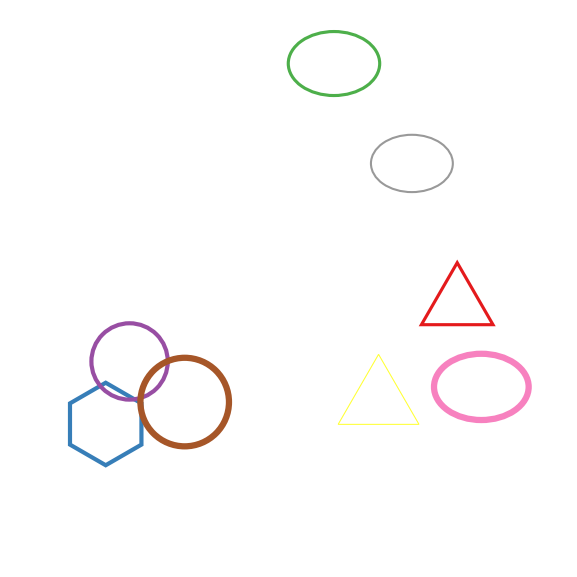[{"shape": "triangle", "thickness": 1.5, "radius": 0.36, "center": [0.792, 0.473]}, {"shape": "hexagon", "thickness": 2, "radius": 0.36, "center": [0.183, 0.265]}, {"shape": "oval", "thickness": 1.5, "radius": 0.4, "center": [0.578, 0.889]}, {"shape": "circle", "thickness": 2, "radius": 0.33, "center": [0.224, 0.373]}, {"shape": "triangle", "thickness": 0.5, "radius": 0.4, "center": [0.656, 0.305]}, {"shape": "circle", "thickness": 3, "radius": 0.38, "center": [0.32, 0.303]}, {"shape": "oval", "thickness": 3, "radius": 0.41, "center": [0.833, 0.329]}, {"shape": "oval", "thickness": 1, "radius": 0.35, "center": [0.713, 0.716]}]